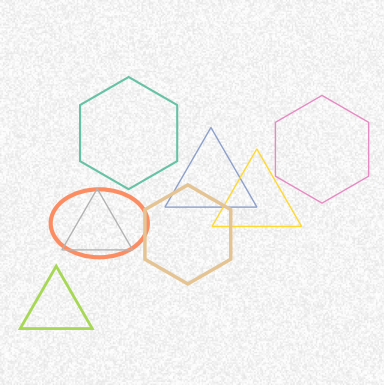[{"shape": "hexagon", "thickness": 1.5, "radius": 0.73, "center": [0.334, 0.654]}, {"shape": "oval", "thickness": 3, "radius": 0.63, "center": [0.258, 0.42]}, {"shape": "triangle", "thickness": 1, "radius": 0.69, "center": [0.548, 0.531]}, {"shape": "hexagon", "thickness": 1, "radius": 0.7, "center": [0.836, 0.612]}, {"shape": "triangle", "thickness": 2, "radius": 0.54, "center": [0.146, 0.201]}, {"shape": "triangle", "thickness": 1, "radius": 0.67, "center": [0.667, 0.479]}, {"shape": "hexagon", "thickness": 2.5, "radius": 0.64, "center": [0.488, 0.391]}, {"shape": "triangle", "thickness": 1, "radius": 0.53, "center": [0.253, 0.404]}]